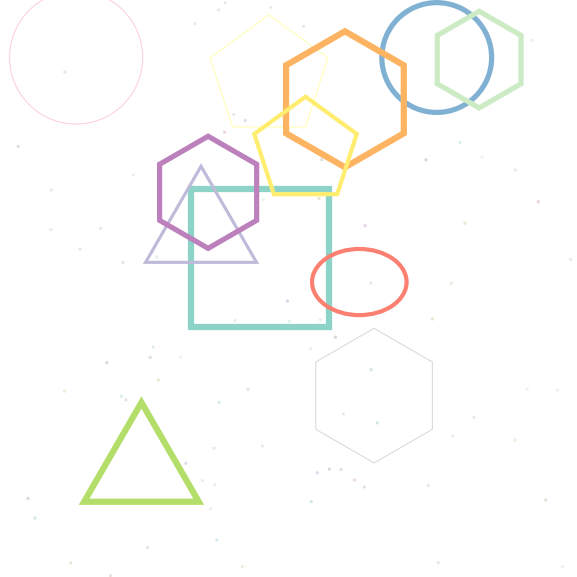[{"shape": "square", "thickness": 3, "radius": 0.6, "center": [0.45, 0.553]}, {"shape": "pentagon", "thickness": 0.5, "radius": 0.54, "center": [0.466, 0.866]}, {"shape": "triangle", "thickness": 1.5, "radius": 0.55, "center": [0.348, 0.6]}, {"shape": "oval", "thickness": 2, "radius": 0.41, "center": [0.622, 0.511]}, {"shape": "circle", "thickness": 2.5, "radius": 0.48, "center": [0.756, 0.9]}, {"shape": "hexagon", "thickness": 3, "radius": 0.59, "center": [0.597, 0.827]}, {"shape": "triangle", "thickness": 3, "radius": 0.57, "center": [0.245, 0.188]}, {"shape": "circle", "thickness": 0.5, "radius": 0.58, "center": [0.132, 0.9]}, {"shape": "hexagon", "thickness": 0.5, "radius": 0.58, "center": [0.648, 0.314]}, {"shape": "hexagon", "thickness": 2.5, "radius": 0.49, "center": [0.36, 0.666]}, {"shape": "hexagon", "thickness": 2.5, "radius": 0.42, "center": [0.83, 0.896]}, {"shape": "pentagon", "thickness": 2, "radius": 0.47, "center": [0.529, 0.738]}]